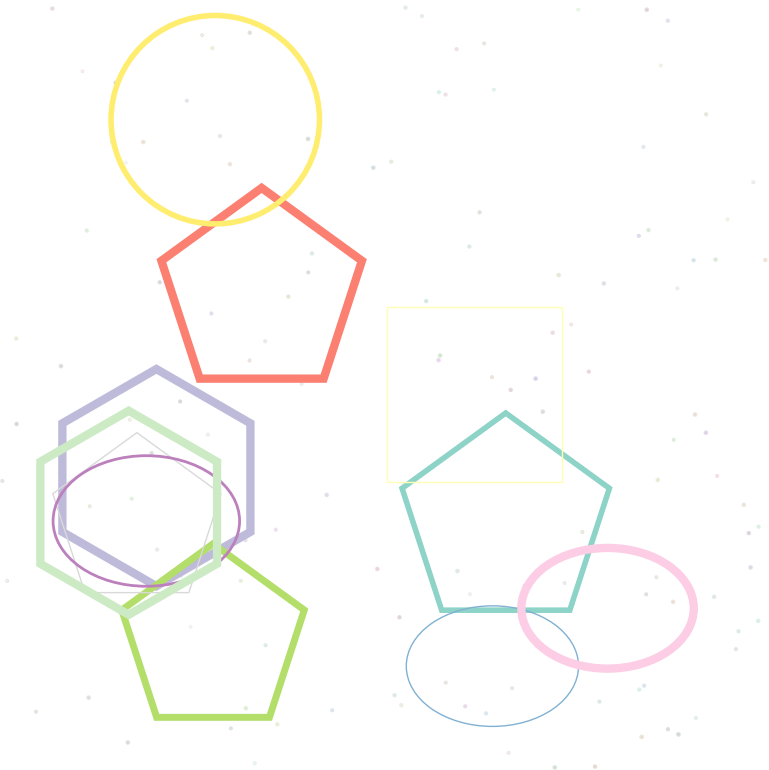[{"shape": "pentagon", "thickness": 2, "radius": 0.71, "center": [0.657, 0.322]}, {"shape": "square", "thickness": 0.5, "radius": 0.57, "center": [0.617, 0.488]}, {"shape": "hexagon", "thickness": 3, "radius": 0.7, "center": [0.203, 0.38]}, {"shape": "pentagon", "thickness": 3, "radius": 0.68, "center": [0.34, 0.619]}, {"shape": "oval", "thickness": 0.5, "radius": 0.56, "center": [0.639, 0.135]}, {"shape": "pentagon", "thickness": 2.5, "radius": 0.62, "center": [0.277, 0.169]}, {"shape": "oval", "thickness": 3, "radius": 0.56, "center": [0.789, 0.21]}, {"shape": "pentagon", "thickness": 0.5, "radius": 0.57, "center": [0.178, 0.323]}, {"shape": "oval", "thickness": 1, "radius": 0.61, "center": [0.19, 0.323]}, {"shape": "hexagon", "thickness": 3, "radius": 0.66, "center": [0.167, 0.334]}, {"shape": "circle", "thickness": 2, "radius": 0.68, "center": [0.28, 0.845]}]